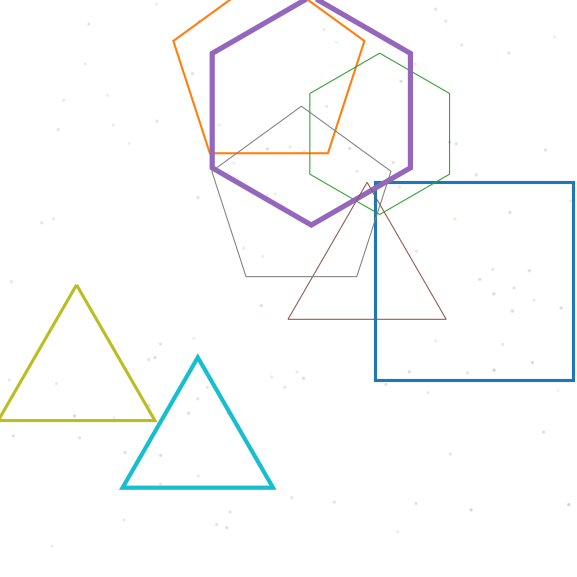[{"shape": "square", "thickness": 1.5, "radius": 0.86, "center": [0.821, 0.513]}, {"shape": "pentagon", "thickness": 1, "radius": 0.87, "center": [0.466, 0.874]}, {"shape": "hexagon", "thickness": 0.5, "radius": 0.7, "center": [0.657, 0.767]}, {"shape": "hexagon", "thickness": 2.5, "radius": 0.99, "center": [0.539, 0.808]}, {"shape": "triangle", "thickness": 0.5, "radius": 0.79, "center": [0.636, 0.525]}, {"shape": "pentagon", "thickness": 0.5, "radius": 0.82, "center": [0.522, 0.652]}, {"shape": "triangle", "thickness": 1.5, "radius": 0.78, "center": [0.133, 0.349]}, {"shape": "triangle", "thickness": 2, "radius": 0.75, "center": [0.343, 0.23]}]